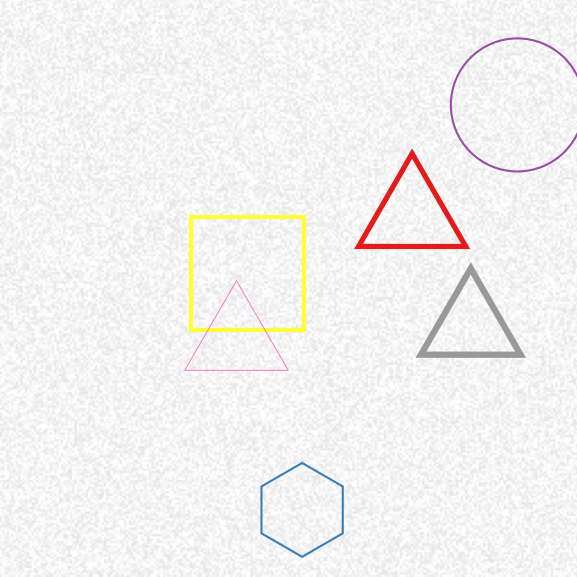[{"shape": "triangle", "thickness": 2.5, "radius": 0.54, "center": [0.714, 0.626]}, {"shape": "hexagon", "thickness": 1, "radius": 0.41, "center": [0.523, 0.116]}, {"shape": "circle", "thickness": 1, "radius": 0.58, "center": [0.896, 0.817]}, {"shape": "square", "thickness": 2, "radius": 0.49, "center": [0.429, 0.526]}, {"shape": "triangle", "thickness": 0.5, "radius": 0.52, "center": [0.409, 0.41]}, {"shape": "triangle", "thickness": 3, "radius": 0.5, "center": [0.815, 0.435]}]